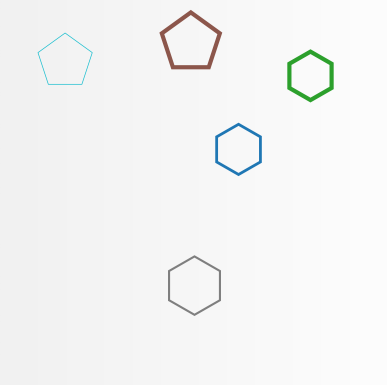[{"shape": "hexagon", "thickness": 2, "radius": 0.33, "center": [0.616, 0.612]}, {"shape": "hexagon", "thickness": 3, "radius": 0.31, "center": [0.801, 0.803]}, {"shape": "pentagon", "thickness": 3, "radius": 0.39, "center": [0.492, 0.889]}, {"shape": "hexagon", "thickness": 1.5, "radius": 0.38, "center": [0.502, 0.258]}, {"shape": "pentagon", "thickness": 0.5, "radius": 0.37, "center": [0.168, 0.841]}]